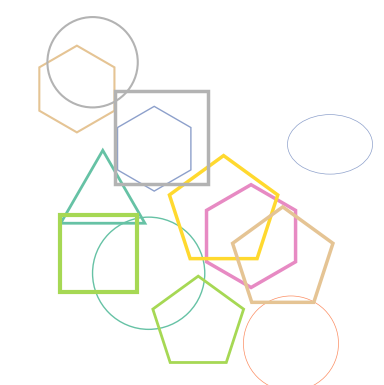[{"shape": "circle", "thickness": 1, "radius": 0.73, "center": [0.386, 0.29]}, {"shape": "triangle", "thickness": 2, "radius": 0.63, "center": [0.267, 0.483]}, {"shape": "circle", "thickness": 0.5, "radius": 0.62, "center": [0.756, 0.108]}, {"shape": "oval", "thickness": 0.5, "radius": 0.55, "center": [0.857, 0.625]}, {"shape": "hexagon", "thickness": 1, "radius": 0.55, "center": [0.401, 0.614]}, {"shape": "hexagon", "thickness": 2.5, "radius": 0.67, "center": [0.652, 0.387]}, {"shape": "pentagon", "thickness": 2, "radius": 0.62, "center": [0.515, 0.159]}, {"shape": "square", "thickness": 3, "radius": 0.5, "center": [0.257, 0.341]}, {"shape": "pentagon", "thickness": 2.5, "radius": 0.74, "center": [0.581, 0.448]}, {"shape": "hexagon", "thickness": 1.5, "radius": 0.56, "center": [0.2, 0.769]}, {"shape": "pentagon", "thickness": 2.5, "radius": 0.69, "center": [0.734, 0.326]}, {"shape": "square", "thickness": 2.5, "radius": 0.6, "center": [0.42, 0.643]}, {"shape": "circle", "thickness": 1.5, "radius": 0.59, "center": [0.24, 0.838]}]